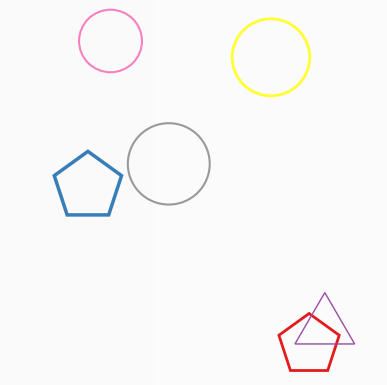[{"shape": "pentagon", "thickness": 2, "radius": 0.41, "center": [0.798, 0.104]}, {"shape": "pentagon", "thickness": 2.5, "radius": 0.46, "center": [0.227, 0.516]}, {"shape": "triangle", "thickness": 1, "radius": 0.44, "center": [0.838, 0.151]}, {"shape": "circle", "thickness": 2, "radius": 0.5, "center": [0.699, 0.851]}, {"shape": "circle", "thickness": 1.5, "radius": 0.41, "center": [0.285, 0.894]}, {"shape": "circle", "thickness": 1.5, "radius": 0.53, "center": [0.436, 0.574]}]